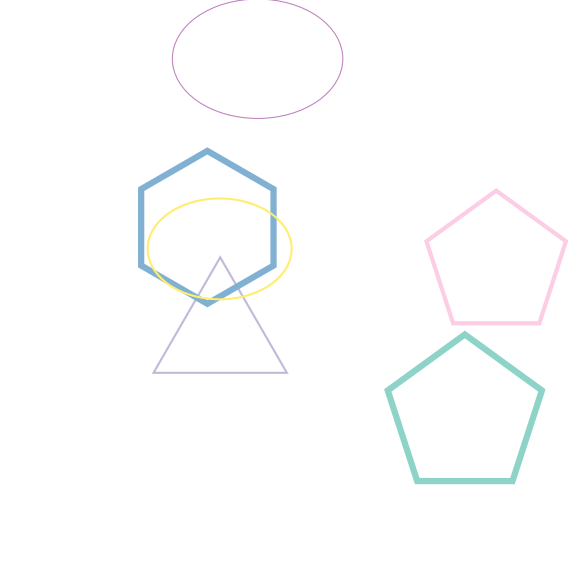[{"shape": "pentagon", "thickness": 3, "radius": 0.7, "center": [0.805, 0.28]}, {"shape": "triangle", "thickness": 1, "radius": 0.67, "center": [0.381, 0.42]}, {"shape": "hexagon", "thickness": 3, "radius": 0.66, "center": [0.359, 0.605]}, {"shape": "pentagon", "thickness": 2, "radius": 0.63, "center": [0.859, 0.542]}, {"shape": "oval", "thickness": 0.5, "radius": 0.74, "center": [0.446, 0.897]}, {"shape": "oval", "thickness": 1, "radius": 0.62, "center": [0.38, 0.568]}]